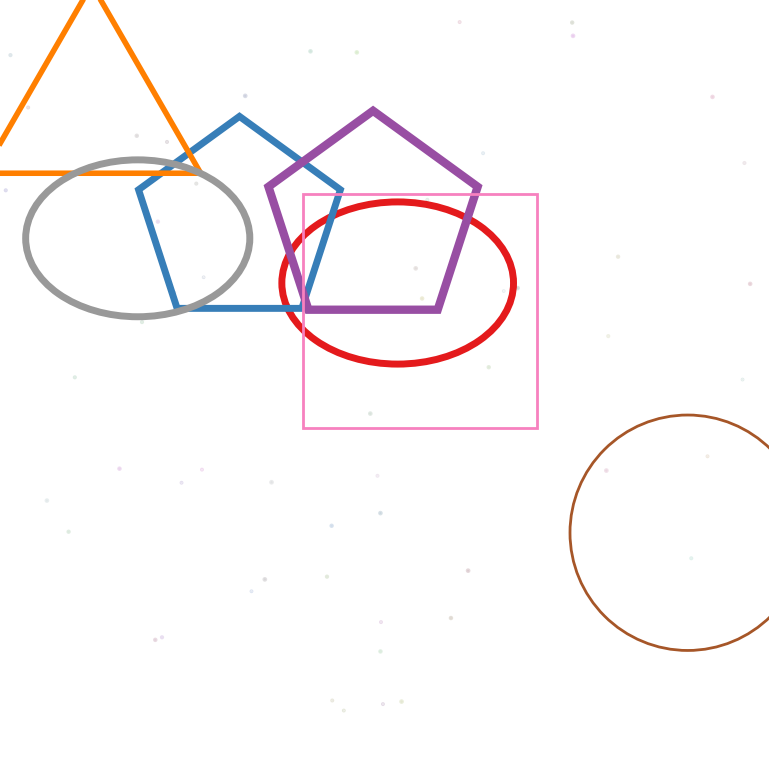[{"shape": "oval", "thickness": 2.5, "radius": 0.75, "center": [0.516, 0.632]}, {"shape": "pentagon", "thickness": 2.5, "radius": 0.69, "center": [0.311, 0.711]}, {"shape": "pentagon", "thickness": 3, "radius": 0.71, "center": [0.484, 0.713]}, {"shape": "triangle", "thickness": 2, "radius": 0.82, "center": [0.119, 0.857]}, {"shape": "circle", "thickness": 1, "radius": 0.76, "center": [0.893, 0.308]}, {"shape": "square", "thickness": 1, "radius": 0.76, "center": [0.545, 0.596]}, {"shape": "oval", "thickness": 2.5, "radius": 0.73, "center": [0.179, 0.691]}]